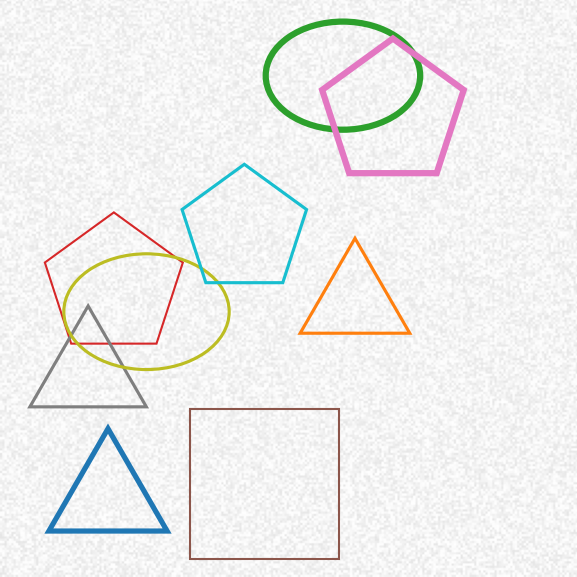[{"shape": "triangle", "thickness": 2.5, "radius": 0.59, "center": [0.187, 0.139]}, {"shape": "triangle", "thickness": 1.5, "radius": 0.55, "center": [0.615, 0.477]}, {"shape": "oval", "thickness": 3, "radius": 0.67, "center": [0.594, 0.868]}, {"shape": "pentagon", "thickness": 1, "radius": 0.63, "center": [0.197, 0.506]}, {"shape": "square", "thickness": 1, "radius": 0.65, "center": [0.458, 0.161]}, {"shape": "pentagon", "thickness": 3, "radius": 0.64, "center": [0.68, 0.804]}, {"shape": "triangle", "thickness": 1.5, "radius": 0.58, "center": [0.153, 0.353]}, {"shape": "oval", "thickness": 1.5, "radius": 0.72, "center": [0.254, 0.459]}, {"shape": "pentagon", "thickness": 1.5, "radius": 0.57, "center": [0.423, 0.601]}]